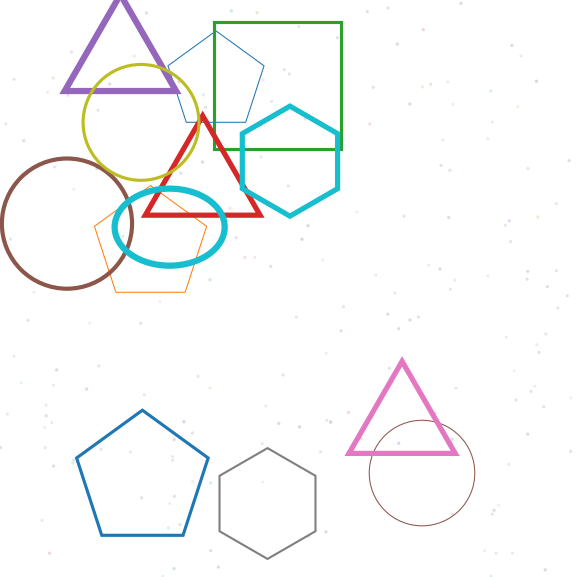[{"shape": "pentagon", "thickness": 0.5, "radius": 0.44, "center": [0.374, 0.858]}, {"shape": "pentagon", "thickness": 1.5, "radius": 0.6, "center": [0.247, 0.169]}, {"shape": "pentagon", "thickness": 0.5, "radius": 0.51, "center": [0.261, 0.576]}, {"shape": "square", "thickness": 1.5, "radius": 0.55, "center": [0.48, 0.851]}, {"shape": "triangle", "thickness": 2.5, "radius": 0.57, "center": [0.351, 0.684]}, {"shape": "triangle", "thickness": 3, "radius": 0.56, "center": [0.208, 0.897]}, {"shape": "circle", "thickness": 2, "radius": 0.56, "center": [0.116, 0.612]}, {"shape": "circle", "thickness": 0.5, "radius": 0.46, "center": [0.731, 0.18]}, {"shape": "triangle", "thickness": 2.5, "radius": 0.53, "center": [0.696, 0.267]}, {"shape": "hexagon", "thickness": 1, "radius": 0.48, "center": [0.463, 0.127]}, {"shape": "circle", "thickness": 1.5, "radius": 0.5, "center": [0.244, 0.787]}, {"shape": "hexagon", "thickness": 2.5, "radius": 0.48, "center": [0.502, 0.72]}, {"shape": "oval", "thickness": 3, "radius": 0.48, "center": [0.294, 0.606]}]